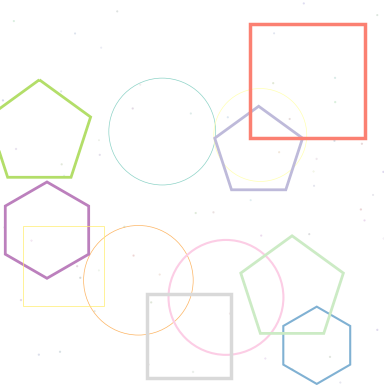[{"shape": "circle", "thickness": 0.5, "radius": 0.69, "center": [0.421, 0.658]}, {"shape": "circle", "thickness": 0.5, "radius": 0.6, "center": [0.676, 0.649]}, {"shape": "pentagon", "thickness": 2, "radius": 0.6, "center": [0.672, 0.604]}, {"shape": "square", "thickness": 2.5, "radius": 0.74, "center": [0.799, 0.789]}, {"shape": "hexagon", "thickness": 1.5, "radius": 0.5, "center": [0.823, 0.103]}, {"shape": "circle", "thickness": 0.5, "radius": 0.71, "center": [0.359, 0.272]}, {"shape": "pentagon", "thickness": 2, "radius": 0.7, "center": [0.102, 0.653]}, {"shape": "circle", "thickness": 1.5, "radius": 0.75, "center": [0.587, 0.228]}, {"shape": "square", "thickness": 2.5, "radius": 0.54, "center": [0.49, 0.128]}, {"shape": "hexagon", "thickness": 2, "radius": 0.63, "center": [0.122, 0.402]}, {"shape": "pentagon", "thickness": 2, "radius": 0.7, "center": [0.759, 0.247]}, {"shape": "square", "thickness": 0.5, "radius": 0.52, "center": [0.165, 0.309]}]